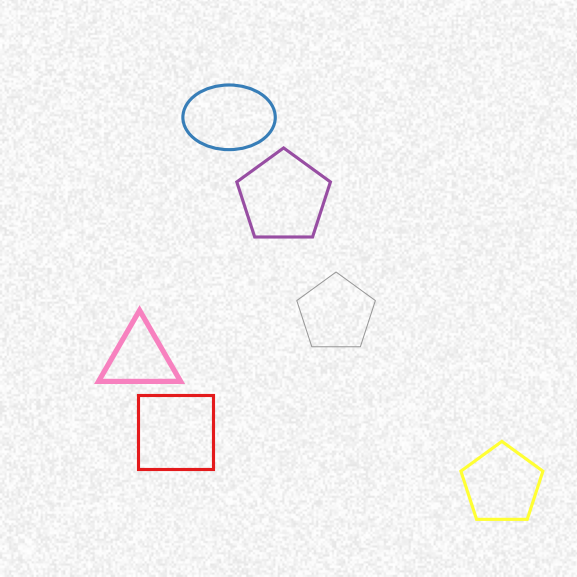[{"shape": "square", "thickness": 1.5, "radius": 0.32, "center": [0.304, 0.251]}, {"shape": "oval", "thickness": 1.5, "radius": 0.4, "center": [0.397, 0.796]}, {"shape": "pentagon", "thickness": 1.5, "radius": 0.43, "center": [0.491, 0.658]}, {"shape": "pentagon", "thickness": 1.5, "radius": 0.37, "center": [0.869, 0.16]}, {"shape": "triangle", "thickness": 2.5, "radius": 0.41, "center": [0.242, 0.38]}, {"shape": "pentagon", "thickness": 0.5, "radius": 0.36, "center": [0.582, 0.457]}]